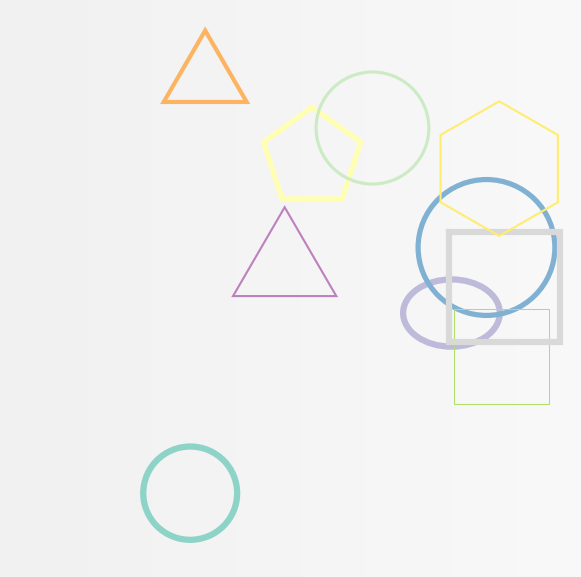[{"shape": "circle", "thickness": 3, "radius": 0.4, "center": [0.327, 0.145]}, {"shape": "pentagon", "thickness": 2.5, "radius": 0.44, "center": [0.537, 0.726]}, {"shape": "oval", "thickness": 3, "radius": 0.42, "center": [0.777, 0.457]}, {"shape": "circle", "thickness": 2.5, "radius": 0.59, "center": [0.837, 0.571]}, {"shape": "triangle", "thickness": 2, "radius": 0.41, "center": [0.353, 0.864]}, {"shape": "square", "thickness": 0.5, "radius": 0.41, "center": [0.862, 0.382]}, {"shape": "square", "thickness": 3, "radius": 0.48, "center": [0.868, 0.502]}, {"shape": "triangle", "thickness": 1, "radius": 0.51, "center": [0.49, 0.538]}, {"shape": "circle", "thickness": 1.5, "radius": 0.49, "center": [0.641, 0.777]}, {"shape": "hexagon", "thickness": 1, "radius": 0.58, "center": [0.859, 0.707]}]